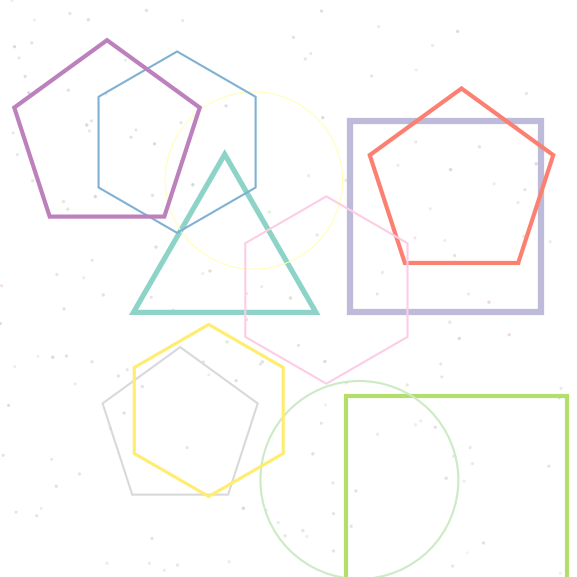[{"shape": "triangle", "thickness": 2.5, "radius": 0.91, "center": [0.389, 0.549]}, {"shape": "circle", "thickness": 0.5, "radius": 0.77, "center": [0.439, 0.687]}, {"shape": "square", "thickness": 3, "radius": 0.83, "center": [0.771, 0.624]}, {"shape": "pentagon", "thickness": 2, "radius": 0.84, "center": [0.799, 0.679]}, {"shape": "hexagon", "thickness": 1, "radius": 0.79, "center": [0.307, 0.753]}, {"shape": "square", "thickness": 2, "radius": 0.96, "center": [0.79, 0.122]}, {"shape": "hexagon", "thickness": 1, "radius": 0.81, "center": [0.565, 0.497]}, {"shape": "pentagon", "thickness": 1, "radius": 0.71, "center": [0.312, 0.257]}, {"shape": "pentagon", "thickness": 2, "radius": 0.84, "center": [0.185, 0.761]}, {"shape": "circle", "thickness": 1, "radius": 0.86, "center": [0.622, 0.168]}, {"shape": "hexagon", "thickness": 1.5, "radius": 0.74, "center": [0.361, 0.288]}]